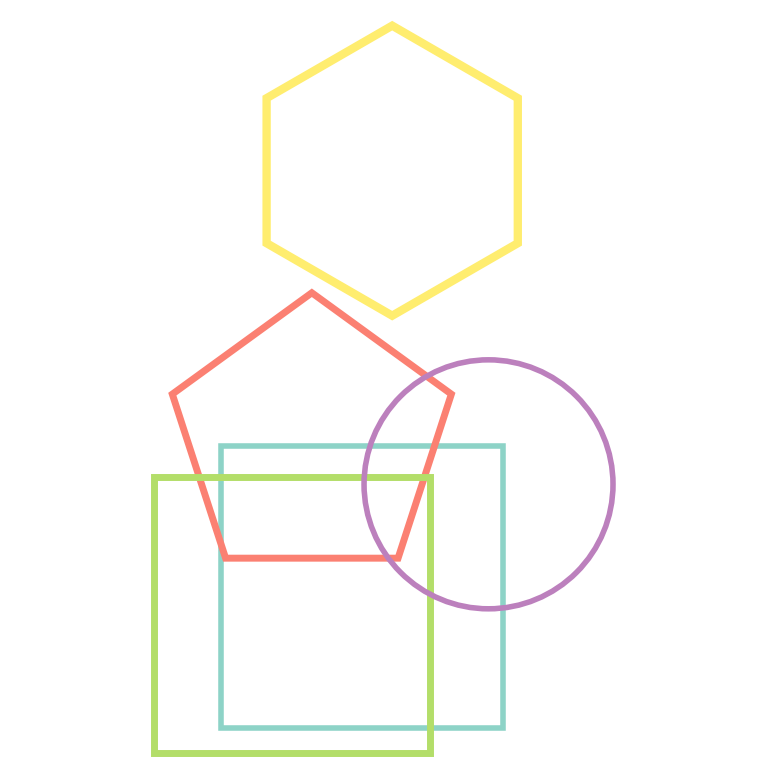[{"shape": "square", "thickness": 2, "radius": 0.92, "center": [0.47, 0.238]}, {"shape": "pentagon", "thickness": 2.5, "radius": 0.95, "center": [0.405, 0.429]}, {"shape": "square", "thickness": 2.5, "radius": 0.9, "center": [0.379, 0.201]}, {"shape": "circle", "thickness": 2, "radius": 0.81, "center": [0.634, 0.371]}, {"shape": "hexagon", "thickness": 3, "radius": 0.94, "center": [0.509, 0.778]}]